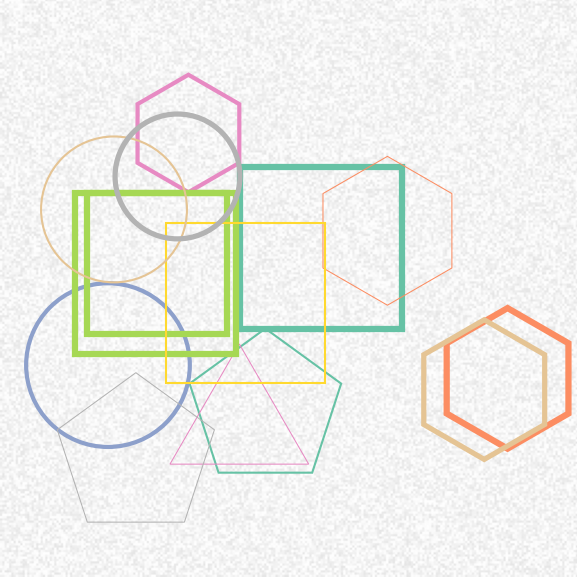[{"shape": "square", "thickness": 3, "radius": 0.7, "center": [0.556, 0.57]}, {"shape": "pentagon", "thickness": 1, "radius": 0.69, "center": [0.46, 0.292]}, {"shape": "hexagon", "thickness": 3, "radius": 0.61, "center": [0.879, 0.344]}, {"shape": "hexagon", "thickness": 0.5, "radius": 0.64, "center": [0.671, 0.6]}, {"shape": "circle", "thickness": 2, "radius": 0.71, "center": [0.187, 0.367]}, {"shape": "triangle", "thickness": 0.5, "radius": 0.69, "center": [0.414, 0.265]}, {"shape": "hexagon", "thickness": 2, "radius": 0.51, "center": [0.326, 0.768]}, {"shape": "square", "thickness": 3, "radius": 0.61, "center": [0.272, 0.543]}, {"shape": "square", "thickness": 3, "radius": 0.7, "center": [0.269, 0.526]}, {"shape": "square", "thickness": 1, "radius": 0.69, "center": [0.425, 0.474]}, {"shape": "circle", "thickness": 1, "radius": 0.63, "center": [0.197, 0.637]}, {"shape": "hexagon", "thickness": 2.5, "radius": 0.6, "center": [0.838, 0.325]}, {"shape": "circle", "thickness": 2.5, "radius": 0.54, "center": [0.307, 0.694]}, {"shape": "pentagon", "thickness": 0.5, "radius": 0.72, "center": [0.235, 0.211]}]